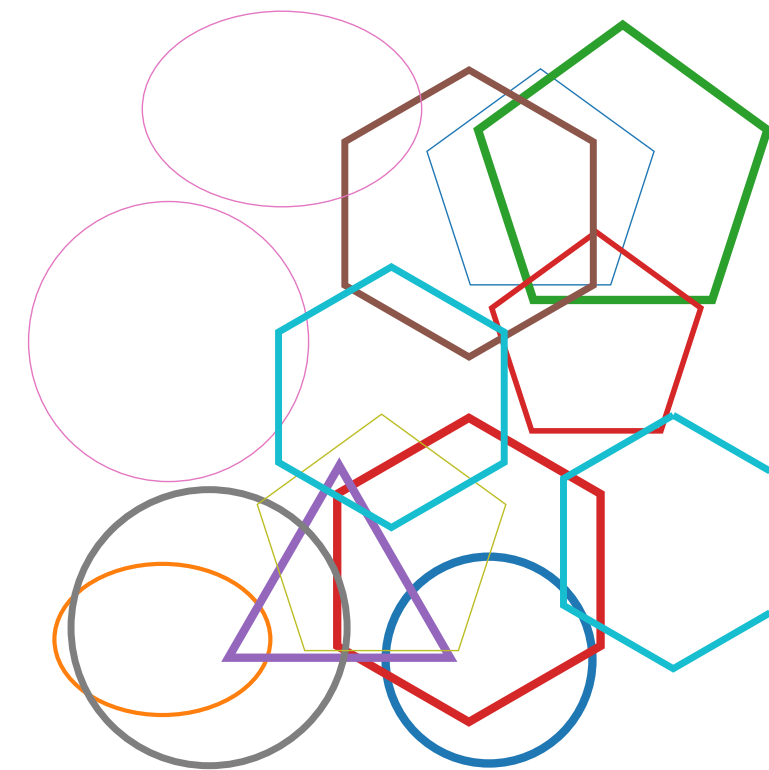[{"shape": "circle", "thickness": 3, "radius": 0.67, "center": [0.635, 0.143]}, {"shape": "pentagon", "thickness": 0.5, "radius": 0.78, "center": [0.702, 0.756]}, {"shape": "oval", "thickness": 1.5, "radius": 0.7, "center": [0.211, 0.17]}, {"shape": "pentagon", "thickness": 3, "radius": 0.99, "center": [0.809, 0.77]}, {"shape": "hexagon", "thickness": 3, "radius": 0.99, "center": [0.609, 0.26]}, {"shape": "pentagon", "thickness": 2, "radius": 0.71, "center": [0.774, 0.556]}, {"shape": "triangle", "thickness": 3, "radius": 0.83, "center": [0.441, 0.229]}, {"shape": "hexagon", "thickness": 2.5, "radius": 0.93, "center": [0.609, 0.723]}, {"shape": "circle", "thickness": 0.5, "radius": 0.91, "center": [0.219, 0.556]}, {"shape": "oval", "thickness": 0.5, "radius": 0.91, "center": [0.366, 0.858]}, {"shape": "circle", "thickness": 2.5, "radius": 0.9, "center": [0.272, 0.185]}, {"shape": "pentagon", "thickness": 0.5, "radius": 0.85, "center": [0.496, 0.292]}, {"shape": "hexagon", "thickness": 2.5, "radius": 0.85, "center": [0.508, 0.484]}, {"shape": "hexagon", "thickness": 2.5, "radius": 0.82, "center": [0.874, 0.296]}]